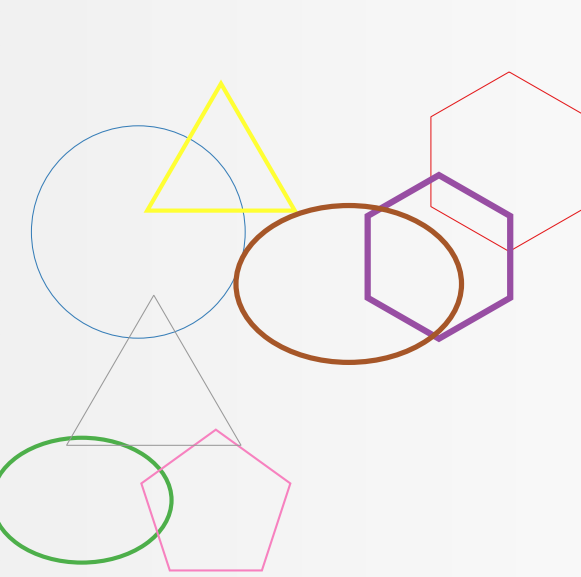[{"shape": "hexagon", "thickness": 0.5, "radius": 0.78, "center": [0.876, 0.719]}, {"shape": "circle", "thickness": 0.5, "radius": 0.92, "center": [0.238, 0.597]}, {"shape": "oval", "thickness": 2, "radius": 0.77, "center": [0.141, 0.133]}, {"shape": "hexagon", "thickness": 3, "radius": 0.71, "center": [0.755, 0.554]}, {"shape": "triangle", "thickness": 2, "radius": 0.73, "center": [0.38, 0.708]}, {"shape": "oval", "thickness": 2.5, "radius": 0.97, "center": [0.6, 0.507]}, {"shape": "pentagon", "thickness": 1, "radius": 0.67, "center": [0.371, 0.12]}, {"shape": "triangle", "thickness": 0.5, "radius": 0.87, "center": [0.265, 0.315]}]